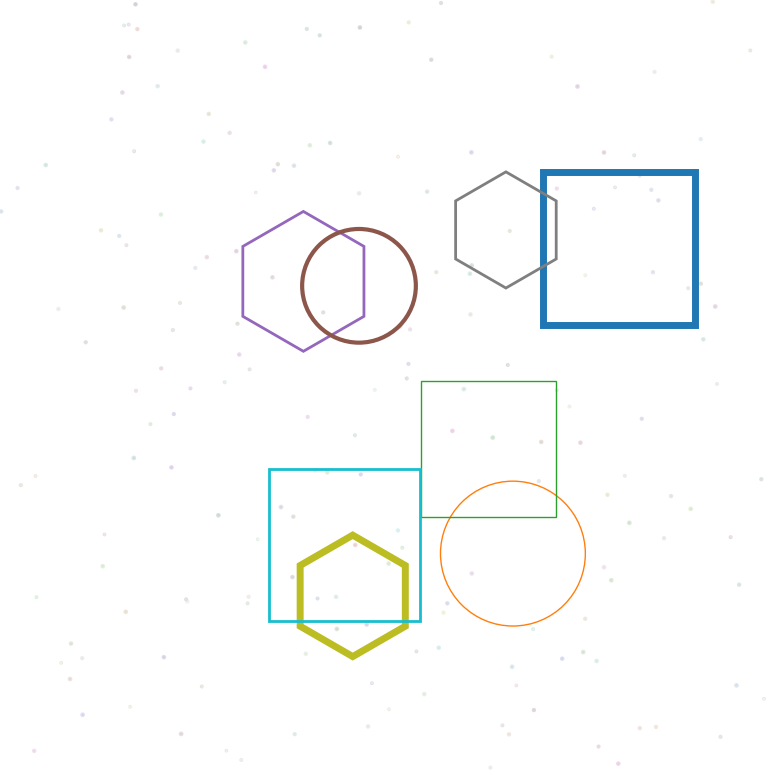[{"shape": "square", "thickness": 2.5, "radius": 0.5, "center": [0.804, 0.677]}, {"shape": "circle", "thickness": 0.5, "radius": 0.47, "center": [0.666, 0.281]}, {"shape": "square", "thickness": 0.5, "radius": 0.44, "center": [0.634, 0.417]}, {"shape": "hexagon", "thickness": 1, "radius": 0.45, "center": [0.394, 0.635]}, {"shape": "circle", "thickness": 1.5, "radius": 0.37, "center": [0.466, 0.629]}, {"shape": "hexagon", "thickness": 1, "radius": 0.38, "center": [0.657, 0.701]}, {"shape": "hexagon", "thickness": 2.5, "radius": 0.39, "center": [0.458, 0.226]}, {"shape": "square", "thickness": 1, "radius": 0.49, "center": [0.447, 0.292]}]